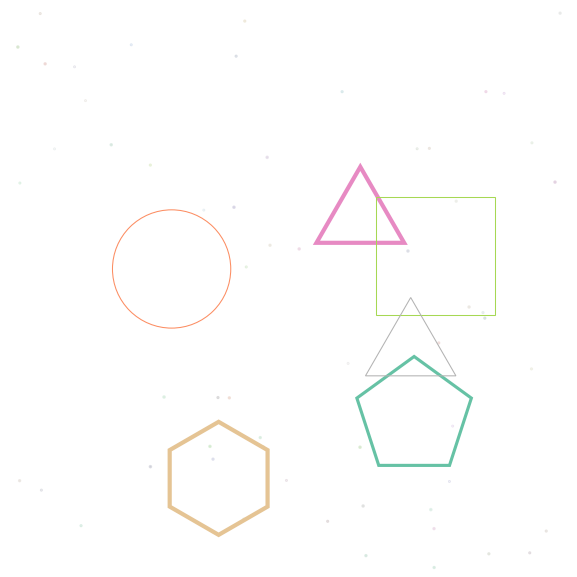[{"shape": "pentagon", "thickness": 1.5, "radius": 0.52, "center": [0.717, 0.278]}, {"shape": "circle", "thickness": 0.5, "radius": 0.51, "center": [0.297, 0.533]}, {"shape": "triangle", "thickness": 2, "radius": 0.44, "center": [0.624, 0.623]}, {"shape": "square", "thickness": 0.5, "radius": 0.51, "center": [0.754, 0.556]}, {"shape": "hexagon", "thickness": 2, "radius": 0.49, "center": [0.379, 0.171]}, {"shape": "triangle", "thickness": 0.5, "radius": 0.45, "center": [0.711, 0.394]}]